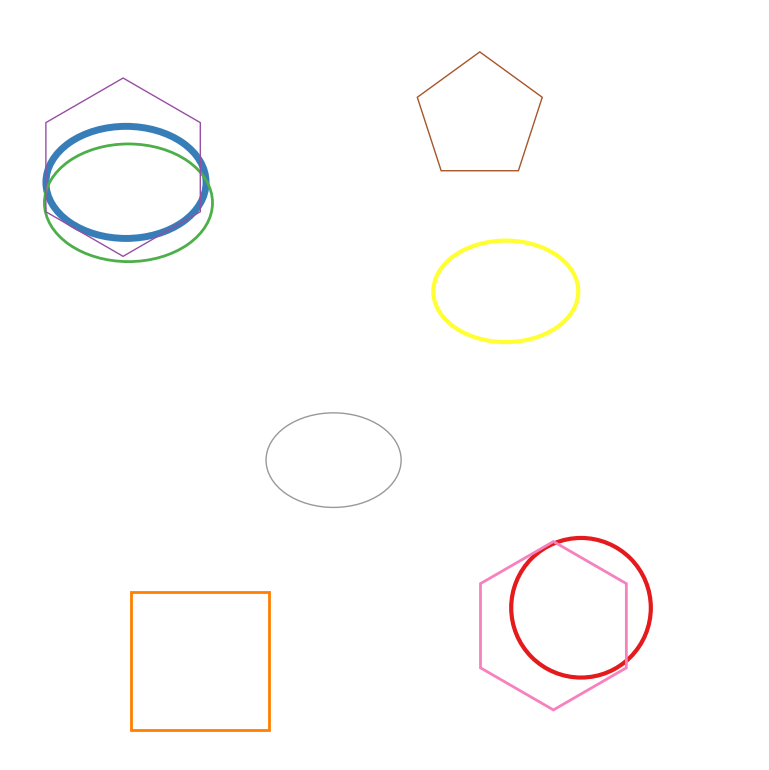[{"shape": "circle", "thickness": 1.5, "radius": 0.45, "center": [0.755, 0.211]}, {"shape": "oval", "thickness": 2.5, "radius": 0.52, "center": [0.164, 0.763]}, {"shape": "oval", "thickness": 1, "radius": 0.55, "center": [0.167, 0.737]}, {"shape": "hexagon", "thickness": 0.5, "radius": 0.58, "center": [0.16, 0.783]}, {"shape": "square", "thickness": 1, "radius": 0.45, "center": [0.259, 0.142]}, {"shape": "oval", "thickness": 1.5, "radius": 0.47, "center": [0.657, 0.622]}, {"shape": "pentagon", "thickness": 0.5, "radius": 0.43, "center": [0.623, 0.847]}, {"shape": "hexagon", "thickness": 1, "radius": 0.55, "center": [0.719, 0.187]}, {"shape": "oval", "thickness": 0.5, "radius": 0.44, "center": [0.433, 0.402]}]